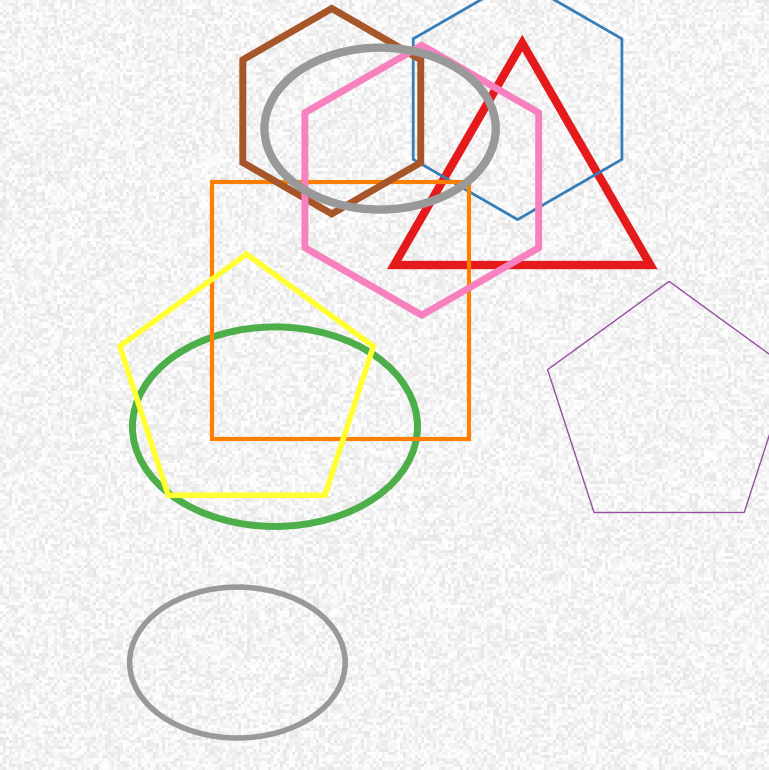[{"shape": "triangle", "thickness": 3, "radius": 0.96, "center": [0.678, 0.752]}, {"shape": "hexagon", "thickness": 1, "radius": 0.78, "center": [0.672, 0.871]}, {"shape": "oval", "thickness": 2.5, "radius": 0.93, "center": [0.357, 0.446]}, {"shape": "pentagon", "thickness": 0.5, "radius": 0.83, "center": [0.869, 0.469]}, {"shape": "square", "thickness": 1.5, "radius": 0.83, "center": [0.442, 0.597]}, {"shape": "pentagon", "thickness": 2, "radius": 0.87, "center": [0.32, 0.497]}, {"shape": "hexagon", "thickness": 2.5, "radius": 0.67, "center": [0.431, 0.856]}, {"shape": "hexagon", "thickness": 2.5, "radius": 0.88, "center": [0.548, 0.766]}, {"shape": "oval", "thickness": 3, "radius": 0.75, "center": [0.494, 0.833]}, {"shape": "oval", "thickness": 2, "radius": 0.7, "center": [0.308, 0.14]}]